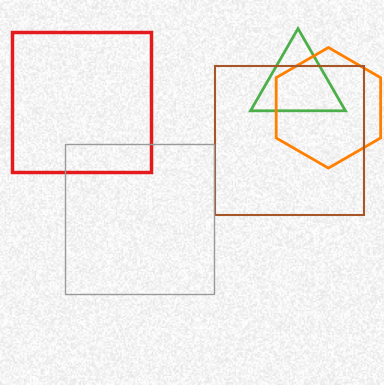[{"shape": "square", "thickness": 2.5, "radius": 0.91, "center": [0.212, 0.734]}, {"shape": "triangle", "thickness": 2, "radius": 0.71, "center": [0.774, 0.783]}, {"shape": "hexagon", "thickness": 2, "radius": 0.78, "center": [0.853, 0.72]}, {"shape": "square", "thickness": 1.5, "radius": 0.97, "center": [0.752, 0.635]}, {"shape": "square", "thickness": 1, "radius": 0.97, "center": [0.362, 0.43]}]